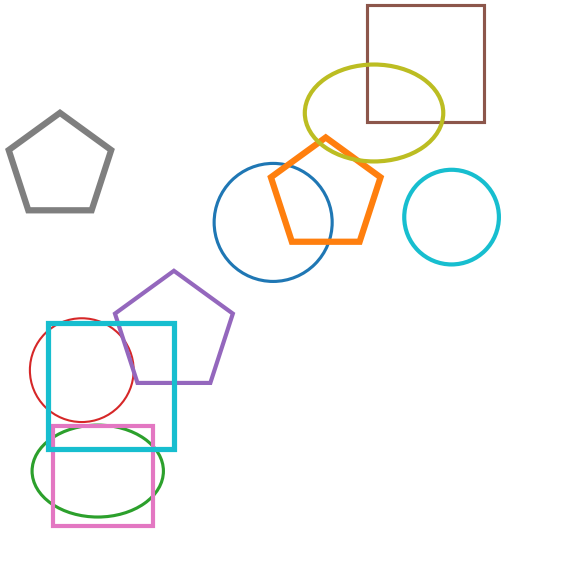[{"shape": "circle", "thickness": 1.5, "radius": 0.51, "center": [0.473, 0.614]}, {"shape": "pentagon", "thickness": 3, "radius": 0.5, "center": [0.564, 0.661]}, {"shape": "oval", "thickness": 1.5, "radius": 0.57, "center": [0.169, 0.183]}, {"shape": "circle", "thickness": 1, "radius": 0.45, "center": [0.142, 0.358]}, {"shape": "pentagon", "thickness": 2, "radius": 0.54, "center": [0.301, 0.423]}, {"shape": "square", "thickness": 1.5, "radius": 0.51, "center": [0.737, 0.889]}, {"shape": "square", "thickness": 2, "radius": 0.43, "center": [0.179, 0.175]}, {"shape": "pentagon", "thickness": 3, "radius": 0.47, "center": [0.104, 0.71]}, {"shape": "oval", "thickness": 2, "radius": 0.6, "center": [0.648, 0.803]}, {"shape": "circle", "thickness": 2, "radius": 0.41, "center": [0.782, 0.623]}, {"shape": "square", "thickness": 2.5, "radius": 0.55, "center": [0.192, 0.33]}]